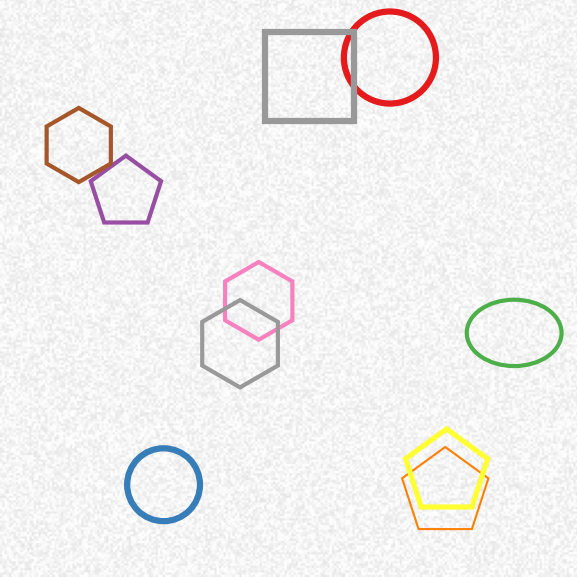[{"shape": "circle", "thickness": 3, "radius": 0.4, "center": [0.675, 0.9]}, {"shape": "circle", "thickness": 3, "radius": 0.32, "center": [0.283, 0.16]}, {"shape": "oval", "thickness": 2, "radius": 0.41, "center": [0.89, 0.423]}, {"shape": "pentagon", "thickness": 2, "radius": 0.32, "center": [0.218, 0.666]}, {"shape": "pentagon", "thickness": 1, "radius": 0.39, "center": [0.771, 0.147]}, {"shape": "pentagon", "thickness": 2.5, "radius": 0.37, "center": [0.773, 0.182]}, {"shape": "hexagon", "thickness": 2, "radius": 0.32, "center": [0.136, 0.748]}, {"shape": "hexagon", "thickness": 2, "radius": 0.34, "center": [0.448, 0.478]}, {"shape": "square", "thickness": 3, "radius": 0.39, "center": [0.536, 0.867]}, {"shape": "hexagon", "thickness": 2, "radius": 0.38, "center": [0.416, 0.404]}]